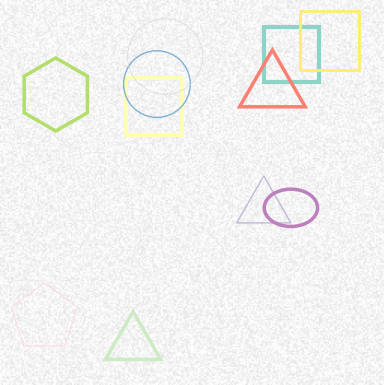[{"shape": "square", "thickness": 3, "radius": 0.36, "center": [0.758, 0.858]}, {"shape": "square", "thickness": 3, "radius": 0.37, "center": [0.4, 0.724]}, {"shape": "triangle", "thickness": 1, "radius": 0.41, "center": [0.685, 0.462]}, {"shape": "triangle", "thickness": 2.5, "radius": 0.49, "center": [0.708, 0.772]}, {"shape": "circle", "thickness": 1, "radius": 0.43, "center": [0.408, 0.782]}, {"shape": "hexagon", "thickness": 2.5, "radius": 0.47, "center": [0.145, 0.755]}, {"shape": "pentagon", "thickness": 0.5, "radius": 0.45, "center": [0.115, 0.175]}, {"shape": "circle", "thickness": 0.5, "radius": 0.49, "center": [0.429, 0.853]}, {"shape": "oval", "thickness": 2.5, "radius": 0.35, "center": [0.756, 0.46]}, {"shape": "triangle", "thickness": 2.5, "radius": 0.41, "center": [0.346, 0.108]}, {"shape": "square", "thickness": 2, "radius": 0.38, "center": [0.855, 0.895]}]